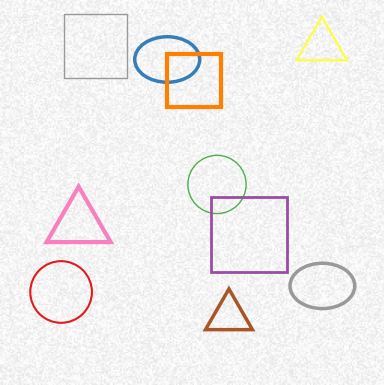[{"shape": "circle", "thickness": 1.5, "radius": 0.4, "center": [0.159, 0.242]}, {"shape": "oval", "thickness": 2.5, "radius": 0.42, "center": [0.434, 0.846]}, {"shape": "circle", "thickness": 1, "radius": 0.38, "center": [0.564, 0.521]}, {"shape": "square", "thickness": 2, "radius": 0.49, "center": [0.646, 0.391]}, {"shape": "square", "thickness": 3, "radius": 0.35, "center": [0.504, 0.792]}, {"shape": "triangle", "thickness": 1.5, "radius": 0.38, "center": [0.836, 0.881]}, {"shape": "triangle", "thickness": 2.5, "radius": 0.35, "center": [0.595, 0.179]}, {"shape": "triangle", "thickness": 3, "radius": 0.48, "center": [0.204, 0.419]}, {"shape": "square", "thickness": 1, "radius": 0.41, "center": [0.248, 0.88]}, {"shape": "oval", "thickness": 2.5, "radius": 0.42, "center": [0.837, 0.257]}]